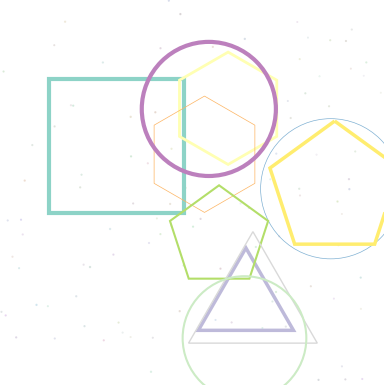[{"shape": "square", "thickness": 3, "radius": 0.87, "center": [0.303, 0.621]}, {"shape": "hexagon", "thickness": 2, "radius": 0.73, "center": [0.593, 0.719]}, {"shape": "triangle", "thickness": 2.5, "radius": 0.71, "center": [0.639, 0.213]}, {"shape": "circle", "thickness": 0.5, "radius": 0.91, "center": [0.859, 0.51]}, {"shape": "hexagon", "thickness": 0.5, "radius": 0.76, "center": [0.531, 0.599]}, {"shape": "pentagon", "thickness": 1.5, "radius": 0.67, "center": [0.569, 0.385]}, {"shape": "triangle", "thickness": 1, "radius": 0.97, "center": [0.657, 0.205]}, {"shape": "circle", "thickness": 3, "radius": 0.87, "center": [0.542, 0.717]}, {"shape": "circle", "thickness": 1.5, "radius": 0.8, "center": [0.635, 0.122]}, {"shape": "pentagon", "thickness": 2.5, "radius": 0.88, "center": [0.869, 0.509]}]